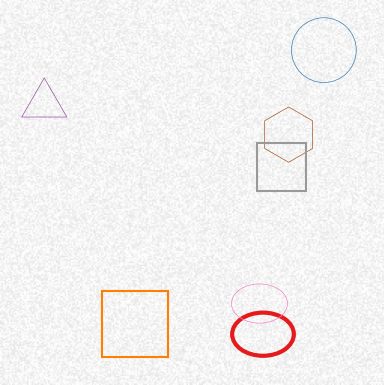[{"shape": "oval", "thickness": 3, "radius": 0.4, "center": [0.683, 0.132]}, {"shape": "circle", "thickness": 0.5, "radius": 0.42, "center": [0.841, 0.87]}, {"shape": "triangle", "thickness": 0.5, "radius": 0.34, "center": [0.115, 0.73]}, {"shape": "square", "thickness": 1.5, "radius": 0.43, "center": [0.351, 0.16]}, {"shape": "hexagon", "thickness": 0.5, "radius": 0.36, "center": [0.75, 0.65]}, {"shape": "oval", "thickness": 0.5, "radius": 0.36, "center": [0.674, 0.212]}, {"shape": "square", "thickness": 1.5, "radius": 0.31, "center": [0.731, 0.566]}]